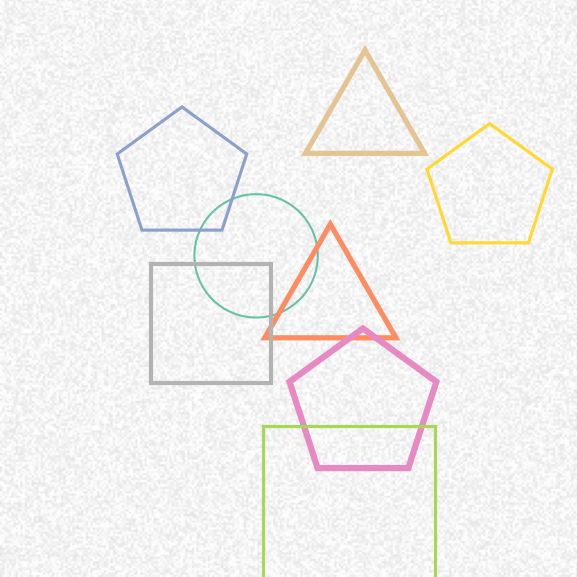[{"shape": "circle", "thickness": 1, "radius": 0.53, "center": [0.443, 0.556]}, {"shape": "triangle", "thickness": 2.5, "radius": 0.66, "center": [0.572, 0.48]}, {"shape": "pentagon", "thickness": 1.5, "radius": 0.59, "center": [0.315, 0.696]}, {"shape": "pentagon", "thickness": 3, "radius": 0.67, "center": [0.628, 0.297]}, {"shape": "square", "thickness": 1.5, "radius": 0.74, "center": [0.604, 0.113]}, {"shape": "pentagon", "thickness": 1.5, "radius": 0.57, "center": [0.848, 0.671]}, {"shape": "triangle", "thickness": 2.5, "radius": 0.6, "center": [0.632, 0.793]}, {"shape": "square", "thickness": 2, "radius": 0.52, "center": [0.366, 0.439]}]